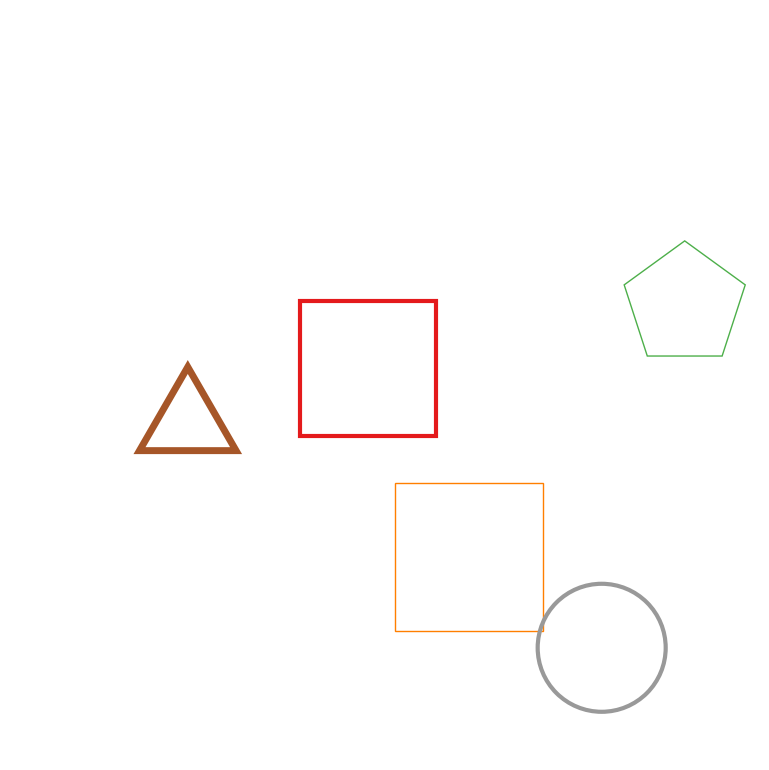[{"shape": "square", "thickness": 1.5, "radius": 0.44, "center": [0.478, 0.522]}, {"shape": "pentagon", "thickness": 0.5, "radius": 0.41, "center": [0.889, 0.604]}, {"shape": "square", "thickness": 0.5, "radius": 0.48, "center": [0.609, 0.276]}, {"shape": "triangle", "thickness": 2.5, "radius": 0.36, "center": [0.244, 0.451]}, {"shape": "circle", "thickness": 1.5, "radius": 0.42, "center": [0.781, 0.159]}]